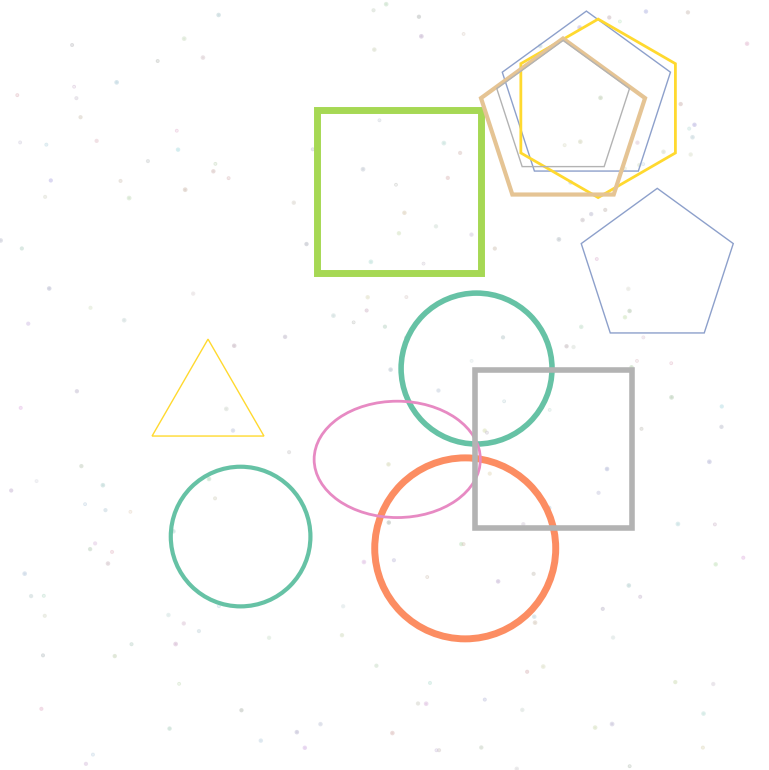[{"shape": "circle", "thickness": 1.5, "radius": 0.45, "center": [0.312, 0.303]}, {"shape": "circle", "thickness": 2, "radius": 0.49, "center": [0.619, 0.521]}, {"shape": "circle", "thickness": 2.5, "radius": 0.59, "center": [0.604, 0.288]}, {"shape": "pentagon", "thickness": 0.5, "radius": 0.57, "center": [0.762, 0.871]}, {"shape": "pentagon", "thickness": 0.5, "radius": 0.52, "center": [0.854, 0.652]}, {"shape": "oval", "thickness": 1, "radius": 0.54, "center": [0.516, 0.403]}, {"shape": "square", "thickness": 2.5, "radius": 0.53, "center": [0.518, 0.751]}, {"shape": "triangle", "thickness": 0.5, "radius": 0.42, "center": [0.27, 0.476]}, {"shape": "hexagon", "thickness": 1, "radius": 0.58, "center": [0.777, 0.859]}, {"shape": "pentagon", "thickness": 1.5, "radius": 0.56, "center": [0.731, 0.838]}, {"shape": "pentagon", "thickness": 0.5, "radius": 0.45, "center": [0.731, 0.857]}, {"shape": "square", "thickness": 2, "radius": 0.51, "center": [0.718, 0.417]}]